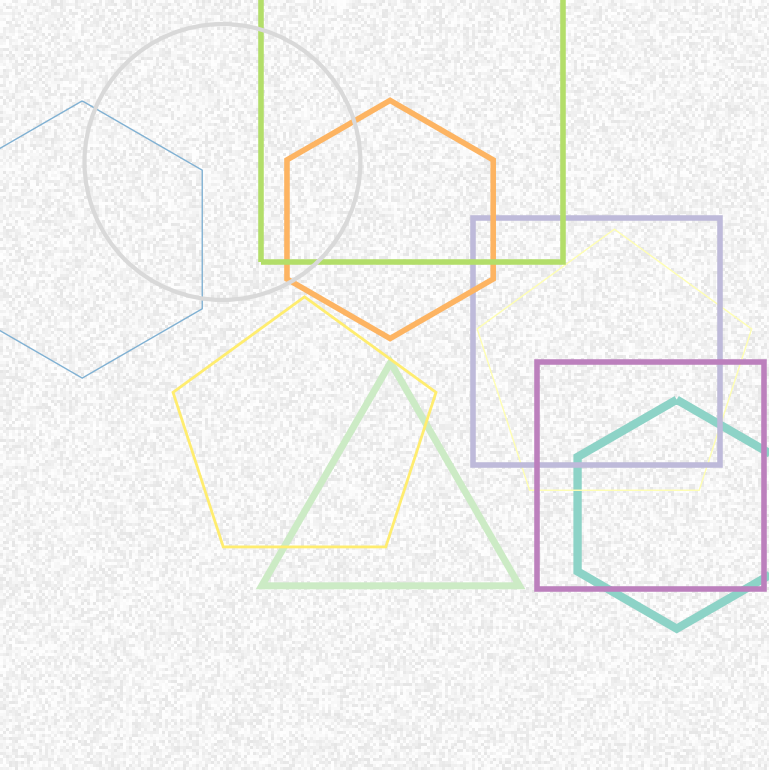[{"shape": "hexagon", "thickness": 3, "radius": 0.74, "center": [0.879, 0.332]}, {"shape": "pentagon", "thickness": 0.5, "radius": 0.94, "center": [0.798, 0.515]}, {"shape": "square", "thickness": 2, "radius": 0.8, "center": [0.775, 0.556]}, {"shape": "hexagon", "thickness": 0.5, "radius": 0.9, "center": [0.107, 0.689]}, {"shape": "hexagon", "thickness": 2, "radius": 0.77, "center": [0.507, 0.715]}, {"shape": "square", "thickness": 2, "radius": 0.98, "center": [0.535, 0.856]}, {"shape": "circle", "thickness": 1.5, "radius": 0.9, "center": [0.289, 0.79]}, {"shape": "square", "thickness": 2, "radius": 0.74, "center": [0.844, 0.382]}, {"shape": "triangle", "thickness": 2.5, "radius": 0.97, "center": [0.507, 0.336]}, {"shape": "pentagon", "thickness": 1, "radius": 0.9, "center": [0.395, 0.435]}]